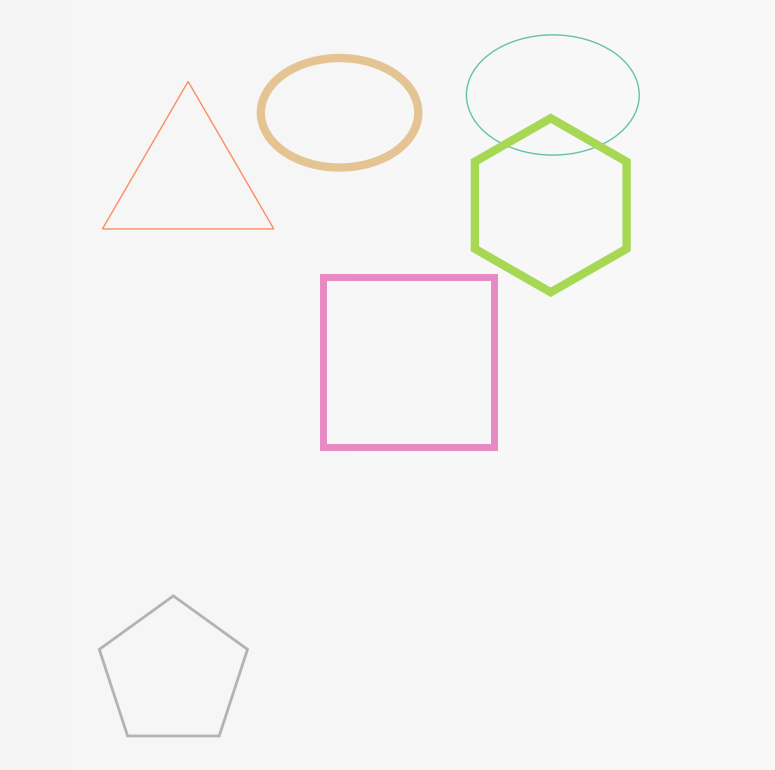[{"shape": "oval", "thickness": 0.5, "radius": 0.56, "center": [0.713, 0.877]}, {"shape": "triangle", "thickness": 0.5, "radius": 0.64, "center": [0.243, 0.767]}, {"shape": "square", "thickness": 2.5, "radius": 0.55, "center": [0.527, 0.53]}, {"shape": "hexagon", "thickness": 3, "radius": 0.57, "center": [0.711, 0.733]}, {"shape": "oval", "thickness": 3, "radius": 0.51, "center": [0.438, 0.854]}, {"shape": "pentagon", "thickness": 1, "radius": 0.5, "center": [0.224, 0.126]}]